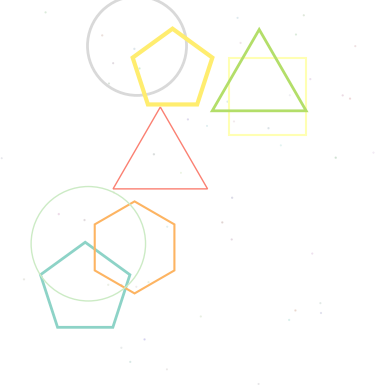[{"shape": "pentagon", "thickness": 2, "radius": 0.61, "center": [0.221, 0.249]}, {"shape": "square", "thickness": 1.5, "radius": 0.5, "center": [0.696, 0.75]}, {"shape": "triangle", "thickness": 1, "radius": 0.71, "center": [0.416, 0.58]}, {"shape": "hexagon", "thickness": 1.5, "radius": 0.6, "center": [0.35, 0.357]}, {"shape": "triangle", "thickness": 2, "radius": 0.7, "center": [0.673, 0.783]}, {"shape": "circle", "thickness": 2, "radius": 0.64, "center": [0.356, 0.881]}, {"shape": "circle", "thickness": 1, "radius": 0.74, "center": [0.229, 0.367]}, {"shape": "pentagon", "thickness": 3, "radius": 0.54, "center": [0.448, 0.817]}]